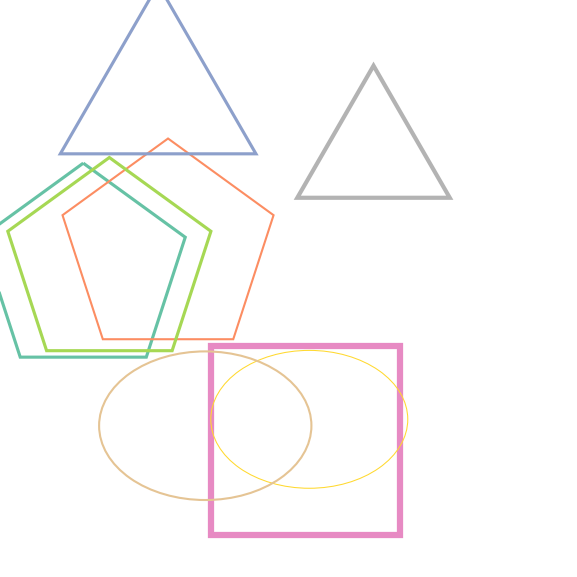[{"shape": "pentagon", "thickness": 1.5, "radius": 0.93, "center": [0.144, 0.531]}, {"shape": "pentagon", "thickness": 1, "radius": 0.96, "center": [0.291, 0.567]}, {"shape": "triangle", "thickness": 1.5, "radius": 0.98, "center": [0.274, 0.831]}, {"shape": "square", "thickness": 3, "radius": 0.82, "center": [0.529, 0.236]}, {"shape": "pentagon", "thickness": 1.5, "radius": 0.92, "center": [0.189, 0.541]}, {"shape": "oval", "thickness": 0.5, "radius": 0.85, "center": [0.536, 0.273]}, {"shape": "oval", "thickness": 1, "radius": 0.92, "center": [0.355, 0.262]}, {"shape": "triangle", "thickness": 2, "radius": 0.76, "center": [0.647, 0.733]}]